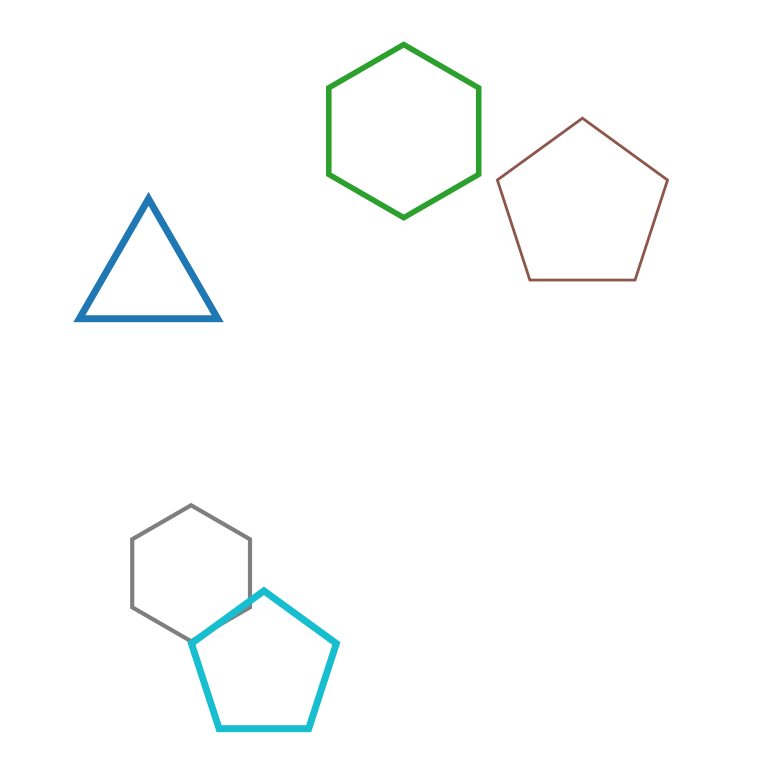[{"shape": "triangle", "thickness": 2.5, "radius": 0.52, "center": [0.193, 0.638]}, {"shape": "hexagon", "thickness": 2, "radius": 0.56, "center": [0.524, 0.83]}, {"shape": "pentagon", "thickness": 1, "radius": 0.58, "center": [0.756, 0.73]}, {"shape": "hexagon", "thickness": 1.5, "radius": 0.44, "center": [0.248, 0.255]}, {"shape": "pentagon", "thickness": 2.5, "radius": 0.49, "center": [0.343, 0.134]}]